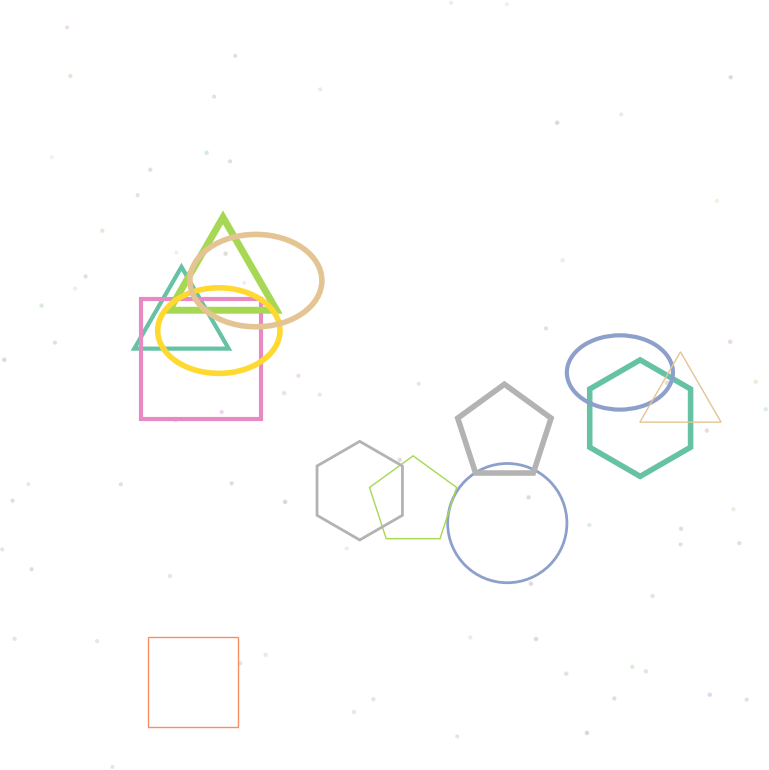[{"shape": "hexagon", "thickness": 2, "radius": 0.38, "center": [0.831, 0.457]}, {"shape": "triangle", "thickness": 1.5, "radius": 0.35, "center": [0.236, 0.583]}, {"shape": "square", "thickness": 0.5, "radius": 0.29, "center": [0.25, 0.114]}, {"shape": "oval", "thickness": 1.5, "radius": 0.34, "center": [0.805, 0.516]}, {"shape": "circle", "thickness": 1, "radius": 0.39, "center": [0.659, 0.321]}, {"shape": "square", "thickness": 1.5, "radius": 0.39, "center": [0.261, 0.534]}, {"shape": "triangle", "thickness": 2.5, "radius": 0.4, "center": [0.29, 0.637]}, {"shape": "pentagon", "thickness": 0.5, "radius": 0.3, "center": [0.536, 0.349]}, {"shape": "oval", "thickness": 2, "radius": 0.4, "center": [0.284, 0.571]}, {"shape": "oval", "thickness": 2, "radius": 0.43, "center": [0.332, 0.636]}, {"shape": "triangle", "thickness": 0.5, "radius": 0.3, "center": [0.884, 0.482]}, {"shape": "hexagon", "thickness": 1, "radius": 0.32, "center": [0.467, 0.363]}, {"shape": "pentagon", "thickness": 2, "radius": 0.32, "center": [0.655, 0.437]}]